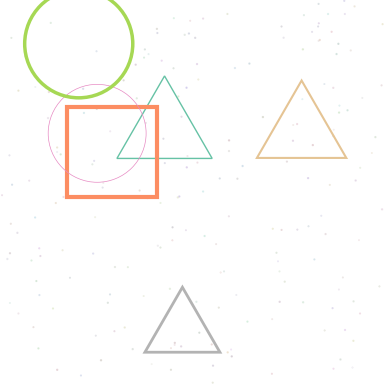[{"shape": "triangle", "thickness": 1, "radius": 0.71, "center": [0.427, 0.66]}, {"shape": "square", "thickness": 3, "radius": 0.58, "center": [0.291, 0.606]}, {"shape": "circle", "thickness": 0.5, "radius": 0.64, "center": [0.252, 0.654]}, {"shape": "circle", "thickness": 2.5, "radius": 0.7, "center": [0.204, 0.886]}, {"shape": "triangle", "thickness": 1.5, "radius": 0.67, "center": [0.783, 0.657]}, {"shape": "triangle", "thickness": 2, "radius": 0.56, "center": [0.474, 0.141]}]